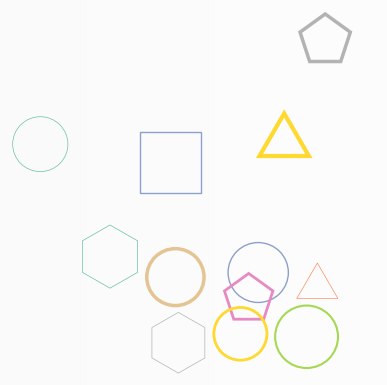[{"shape": "hexagon", "thickness": 0.5, "radius": 0.41, "center": [0.284, 0.334]}, {"shape": "circle", "thickness": 0.5, "radius": 0.36, "center": [0.104, 0.626]}, {"shape": "triangle", "thickness": 0.5, "radius": 0.31, "center": [0.819, 0.255]}, {"shape": "square", "thickness": 1, "radius": 0.4, "center": [0.44, 0.578]}, {"shape": "circle", "thickness": 1, "radius": 0.39, "center": [0.666, 0.292]}, {"shape": "pentagon", "thickness": 2, "radius": 0.33, "center": [0.642, 0.224]}, {"shape": "circle", "thickness": 1.5, "radius": 0.41, "center": [0.791, 0.125]}, {"shape": "circle", "thickness": 2, "radius": 0.34, "center": [0.62, 0.133]}, {"shape": "triangle", "thickness": 3, "radius": 0.37, "center": [0.733, 0.632]}, {"shape": "circle", "thickness": 2.5, "radius": 0.37, "center": [0.453, 0.28]}, {"shape": "hexagon", "thickness": 0.5, "radius": 0.39, "center": [0.46, 0.11]}, {"shape": "pentagon", "thickness": 2.5, "radius": 0.34, "center": [0.839, 0.895]}]